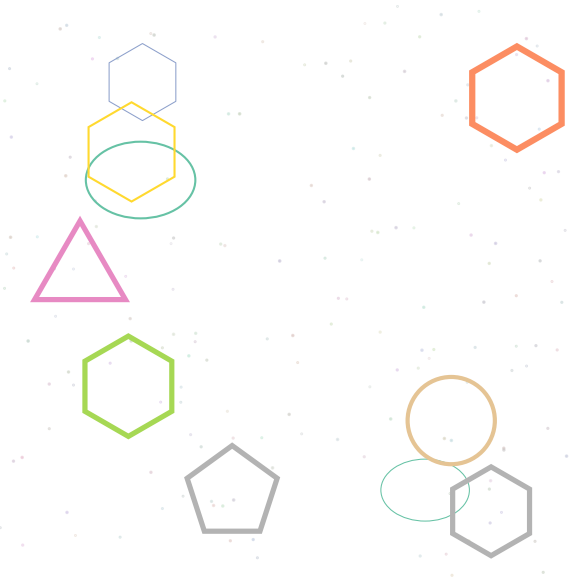[{"shape": "oval", "thickness": 1, "radius": 0.47, "center": [0.243, 0.687]}, {"shape": "oval", "thickness": 0.5, "radius": 0.38, "center": [0.736, 0.15]}, {"shape": "hexagon", "thickness": 3, "radius": 0.45, "center": [0.895, 0.829]}, {"shape": "hexagon", "thickness": 0.5, "radius": 0.33, "center": [0.247, 0.857]}, {"shape": "triangle", "thickness": 2.5, "radius": 0.45, "center": [0.139, 0.526]}, {"shape": "hexagon", "thickness": 2.5, "radius": 0.43, "center": [0.222, 0.33]}, {"shape": "hexagon", "thickness": 1, "radius": 0.43, "center": [0.228, 0.736]}, {"shape": "circle", "thickness": 2, "radius": 0.38, "center": [0.781, 0.271]}, {"shape": "hexagon", "thickness": 2.5, "radius": 0.38, "center": [0.85, 0.114]}, {"shape": "pentagon", "thickness": 2.5, "radius": 0.41, "center": [0.402, 0.146]}]